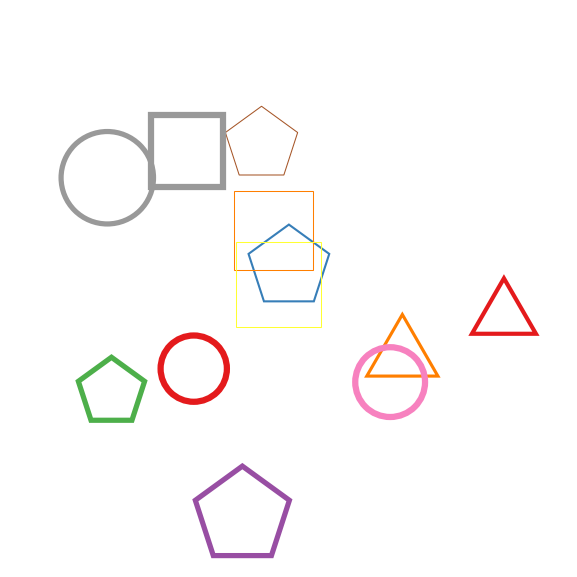[{"shape": "triangle", "thickness": 2, "radius": 0.32, "center": [0.873, 0.453]}, {"shape": "circle", "thickness": 3, "radius": 0.29, "center": [0.335, 0.361]}, {"shape": "pentagon", "thickness": 1, "radius": 0.37, "center": [0.5, 0.537]}, {"shape": "pentagon", "thickness": 2.5, "radius": 0.3, "center": [0.193, 0.32]}, {"shape": "pentagon", "thickness": 2.5, "radius": 0.43, "center": [0.42, 0.106]}, {"shape": "triangle", "thickness": 1.5, "radius": 0.36, "center": [0.697, 0.383]}, {"shape": "square", "thickness": 0.5, "radius": 0.34, "center": [0.473, 0.601]}, {"shape": "square", "thickness": 0.5, "radius": 0.36, "center": [0.482, 0.506]}, {"shape": "pentagon", "thickness": 0.5, "radius": 0.33, "center": [0.453, 0.749]}, {"shape": "circle", "thickness": 3, "radius": 0.3, "center": [0.676, 0.337]}, {"shape": "circle", "thickness": 2.5, "radius": 0.4, "center": [0.186, 0.691]}, {"shape": "square", "thickness": 3, "radius": 0.31, "center": [0.323, 0.738]}]